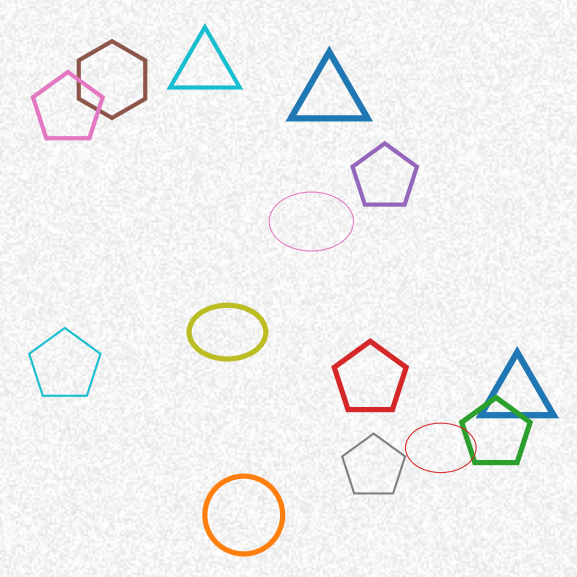[{"shape": "triangle", "thickness": 3, "radius": 0.38, "center": [0.57, 0.833]}, {"shape": "triangle", "thickness": 3, "radius": 0.36, "center": [0.896, 0.317]}, {"shape": "circle", "thickness": 2.5, "radius": 0.34, "center": [0.422, 0.107]}, {"shape": "pentagon", "thickness": 2.5, "radius": 0.31, "center": [0.859, 0.249]}, {"shape": "oval", "thickness": 0.5, "radius": 0.31, "center": [0.763, 0.224]}, {"shape": "pentagon", "thickness": 2.5, "radius": 0.33, "center": [0.641, 0.343]}, {"shape": "pentagon", "thickness": 2, "radius": 0.29, "center": [0.666, 0.692]}, {"shape": "hexagon", "thickness": 2, "radius": 0.33, "center": [0.194, 0.861]}, {"shape": "pentagon", "thickness": 2, "radius": 0.32, "center": [0.117, 0.811]}, {"shape": "oval", "thickness": 0.5, "radius": 0.36, "center": [0.539, 0.616]}, {"shape": "pentagon", "thickness": 1, "radius": 0.29, "center": [0.647, 0.191]}, {"shape": "oval", "thickness": 2.5, "radius": 0.33, "center": [0.394, 0.424]}, {"shape": "triangle", "thickness": 2, "radius": 0.35, "center": [0.355, 0.882]}, {"shape": "pentagon", "thickness": 1, "radius": 0.32, "center": [0.112, 0.366]}]